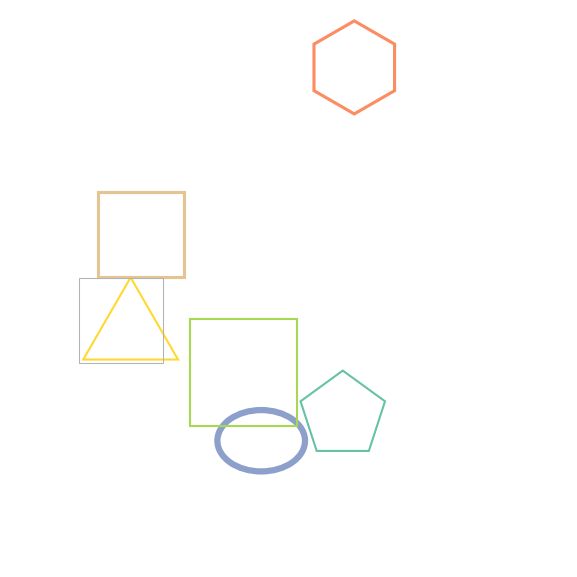[{"shape": "pentagon", "thickness": 1, "radius": 0.38, "center": [0.594, 0.281]}, {"shape": "hexagon", "thickness": 1.5, "radius": 0.4, "center": [0.613, 0.882]}, {"shape": "oval", "thickness": 3, "radius": 0.38, "center": [0.452, 0.236]}, {"shape": "square", "thickness": 1, "radius": 0.46, "center": [0.422, 0.354]}, {"shape": "triangle", "thickness": 1, "radius": 0.47, "center": [0.226, 0.424]}, {"shape": "square", "thickness": 1.5, "radius": 0.37, "center": [0.245, 0.593]}, {"shape": "square", "thickness": 0.5, "radius": 0.36, "center": [0.209, 0.444]}]